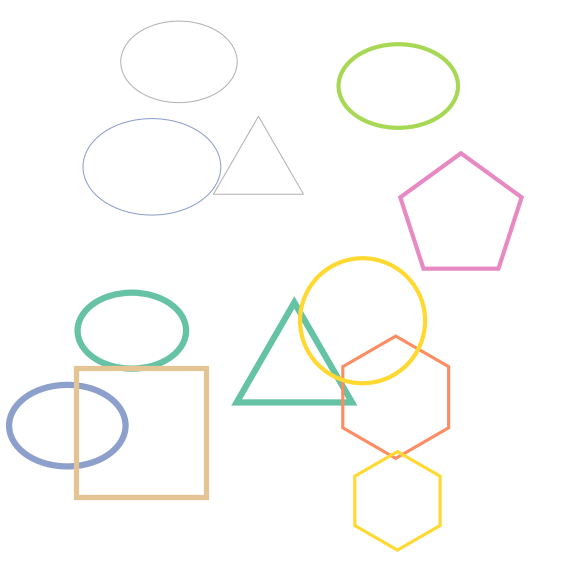[{"shape": "oval", "thickness": 3, "radius": 0.47, "center": [0.228, 0.427]}, {"shape": "triangle", "thickness": 3, "radius": 0.58, "center": [0.51, 0.36]}, {"shape": "hexagon", "thickness": 1.5, "radius": 0.53, "center": [0.685, 0.311]}, {"shape": "oval", "thickness": 0.5, "radius": 0.6, "center": [0.263, 0.71]}, {"shape": "oval", "thickness": 3, "radius": 0.5, "center": [0.117, 0.262]}, {"shape": "pentagon", "thickness": 2, "radius": 0.55, "center": [0.798, 0.623]}, {"shape": "oval", "thickness": 2, "radius": 0.52, "center": [0.69, 0.85]}, {"shape": "hexagon", "thickness": 1.5, "radius": 0.43, "center": [0.688, 0.132]}, {"shape": "circle", "thickness": 2, "radius": 0.54, "center": [0.628, 0.444]}, {"shape": "square", "thickness": 2.5, "radius": 0.56, "center": [0.244, 0.251]}, {"shape": "oval", "thickness": 0.5, "radius": 0.5, "center": [0.31, 0.892]}, {"shape": "triangle", "thickness": 0.5, "radius": 0.45, "center": [0.448, 0.708]}]